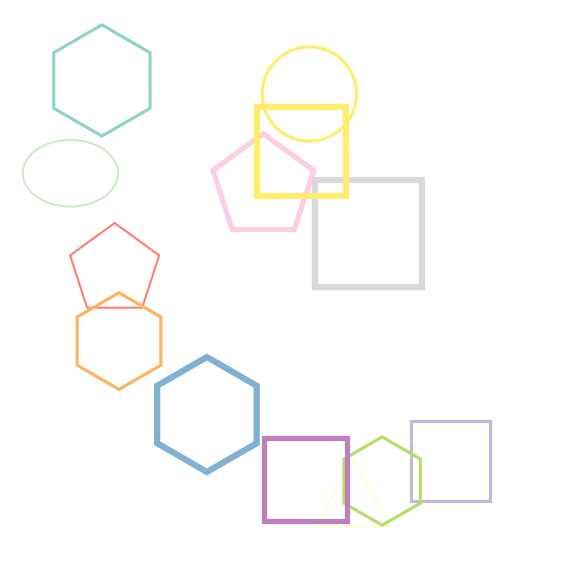[{"shape": "hexagon", "thickness": 1.5, "radius": 0.48, "center": [0.176, 0.86]}, {"shape": "triangle", "thickness": 0.5, "radius": 0.38, "center": [0.612, 0.126]}, {"shape": "square", "thickness": 1.5, "radius": 0.35, "center": [0.78, 0.201]}, {"shape": "pentagon", "thickness": 1, "radius": 0.41, "center": [0.199, 0.532]}, {"shape": "hexagon", "thickness": 3, "radius": 0.5, "center": [0.358, 0.281]}, {"shape": "hexagon", "thickness": 1.5, "radius": 0.42, "center": [0.206, 0.409]}, {"shape": "hexagon", "thickness": 1.5, "radius": 0.38, "center": [0.662, 0.166]}, {"shape": "pentagon", "thickness": 2.5, "radius": 0.46, "center": [0.456, 0.676]}, {"shape": "square", "thickness": 3, "radius": 0.46, "center": [0.638, 0.594]}, {"shape": "square", "thickness": 2.5, "radius": 0.36, "center": [0.529, 0.168]}, {"shape": "oval", "thickness": 1, "radius": 0.41, "center": [0.122, 0.699]}, {"shape": "square", "thickness": 3, "radius": 0.39, "center": [0.522, 0.737]}, {"shape": "circle", "thickness": 1.5, "radius": 0.41, "center": [0.536, 0.836]}]